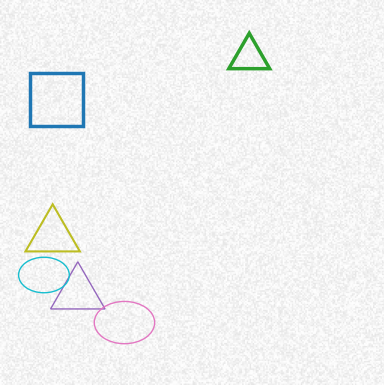[{"shape": "square", "thickness": 2.5, "radius": 0.34, "center": [0.147, 0.742]}, {"shape": "triangle", "thickness": 2.5, "radius": 0.31, "center": [0.647, 0.852]}, {"shape": "triangle", "thickness": 1, "radius": 0.41, "center": [0.202, 0.238]}, {"shape": "oval", "thickness": 1, "radius": 0.39, "center": [0.323, 0.162]}, {"shape": "triangle", "thickness": 1.5, "radius": 0.41, "center": [0.137, 0.388]}, {"shape": "oval", "thickness": 1, "radius": 0.33, "center": [0.114, 0.286]}]